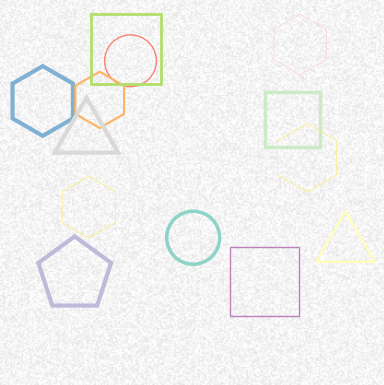[{"shape": "circle", "thickness": 2.5, "radius": 0.34, "center": [0.502, 0.383]}, {"shape": "triangle", "thickness": 1.5, "radius": 0.44, "center": [0.897, 0.364]}, {"shape": "pentagon", "thickness": 3, "radius": 0.5, "center": [0.194, 0.287]}, {"shape": "circle", "thickness": 1, "radius": 0.34, "center": [0.339, 0.842]}, {"shape": "hexagon", "thickness": 3, "radius": 0.45, "center": [0.111, 0.738]}, {"shape": "hexagon", "thickness": 1.5, "radius": 0.37, "center": [0.259, 0.741]}, {"shape": "square", "thickness": 2, "radius": 0.45, "center": [0.326, 0.873]}, {"shape": "hexagon", "thickness": 0.5, "radius": 0.39, "center": [0.78, 0.884]}, {"shape": "triangle", "thickness": 3, "radius": 0.48, "center": [0.225, 0.651]}, {"shape": "square", "thickness": 1, "radius": 0.45, "center": [0.687, 0.269]}, {"shape": "square", "thickness": 2.5, "radius": 0.36, "center": [0.76, 0.689]}, {"shape": "hexagon", "thickness": 0.5, "radius": 0.44, "center": [0.798, 0.59]}, {"shape": "hexagon", "thickness": 0.5, "radius": 0.4, "center": [0.23, 0.462]}]